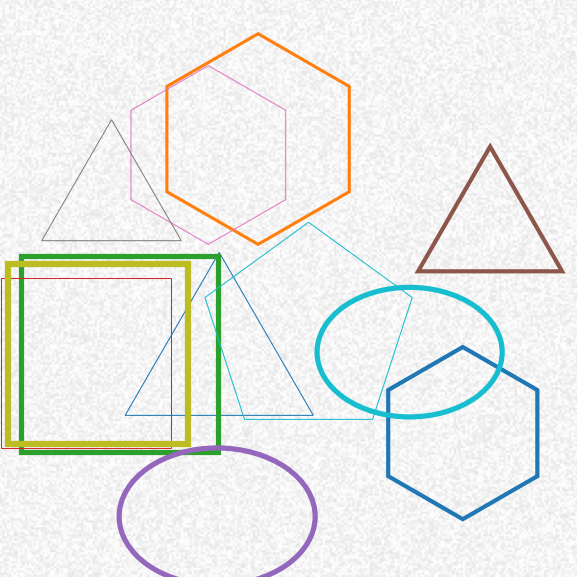[{"shape": "hexagon", "thickness": 2, "radius": 0.75, "center": [0.801, 0.249]}, {"shape": "triangle", "thickness": 0.5, "radius": 0.94, "center": [0.38, 0.374]}, {"shape": "hexagon", "thickness": 1.5, "radius": 0.91, "center": [0.447, 0.758]}, {"shape": "square", "thickness": 2.5, "radius": 0.85, "center": [0.207, 0.386]}, {"shape": "square", "thickness": 0.5, "radius": 0.74, "center": [0.149, 0.37]}, {"shape": "oval", "thickness": 2.5, "radius": 0.85, "center": [0.376, 0.105]}, {"shape": "triangle", "thickness": 2, "radius": 0.72, "center": [0.849, 0.601]}, {"shape": "hexagon", "thickness": 0.5, "radius": 0.77, "center": [0.361, 0.731]}, {"shape": "triangle", "thickness": 0.5, "radius": 0.7, "center": [0.193, 0.652]}, {"shape": "square", "thickness": 3, "radius": 0.78, "center": [0.17, 0.387]}, {"shape": "oval", "thickness": 2.5, "radius": 0.8, "center": [0.709, 0.389]}, {"shape": "pentagon", "thickness": 0.5, "radius": 0.94, "center": [0.534, 0.426]}]